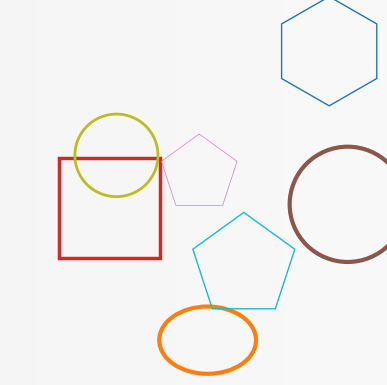[{"shape": "hexagon", "thickness": 1, "radius": 0.71, "center": [0.85, 0.867]}, {"shape": "oval", "thickness": 3, "radius": 0.62, "center": [0.536, 0.116]}, {"shape": "square", "thickness": 2.5, "radius": 0.65, "center": [0.282, 0.46]}, {"shape": "circle", "thickness": 3, "radius": 0.75, "center": [0.897, 0.469]}, {"shape": "pentagon", "thickness": 0.5, "radius": 0.51, "center": [0.514, 0.549]}, {"shape": "circle", "thickness": 2, "radius": 0.54, "center": [0.3, 0.596]}, {"shape": "pentagon", "thickness": 1, "radius": 0.69, "center": [0.629, 0.31]}]